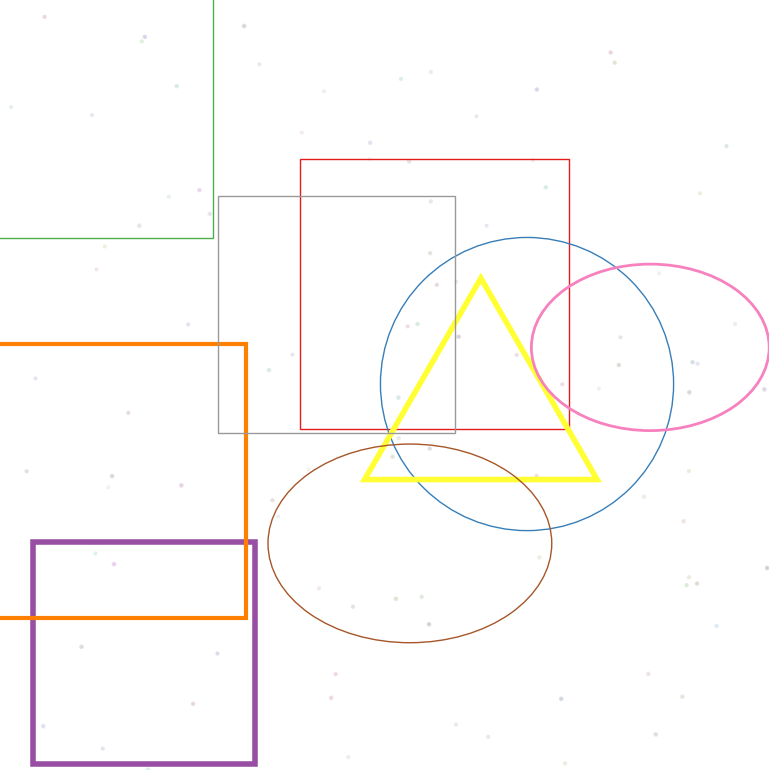[{"shape": "square", "thickness": 0.5, "radius": 0.87, "center": [0.564, 0.618]}, {"shape": "circle", "thickness": 0.5, "radius": 0.95, "center": [0.684, 0.501]}, {"shape": "square", "thickness": 0.5, "radius": 0.85, "center": [0.108, 0.861]}, {"shape": "square", "thickness": 2, "radius": 0.72, "center": [0.188, 0.152]}, {"shape": "square", "thickness": 1.5, "radius": 0.89, "center": [0.142, 0.375]}, {"shape": "triangle", "thickness": 2, "radius": 0.87, "center": [0.625, 0.464]}, {"shape": "oval", "thickness": 0.5, "radius": 0.92, "center": [0.532, 0.294]}, {"shape": "oval", "thickness": 1, "radius": 0.77, "center": [0.845, 0.549]}, {"shape": "square", "thickness": 0.5, "radius": 0.77, "center": [0.437, 0.591]}]